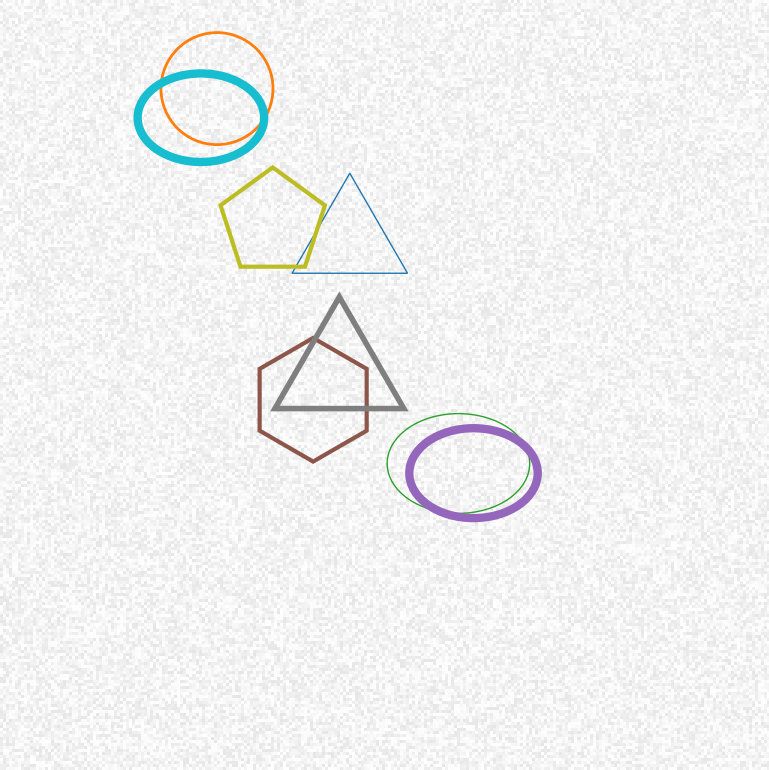[{"shape": "triangle", "thickness": 0.5, "radius": 0.43, "center": [0.454, 0.688]}, {"shape": "circle", "thickness": 1, "radius": 0.36, "center": [0.282, 0.885]}, {"shape": "oval", "thickness": 0.5, "radius": 0.46, "center": [0.595, 0.398]}, {"shape": "oval", "thickness": 3, "radius": 0.42, "center": [0.615, 0.386]}, {"shape": "hexagon", "thickness": 1.5, "radius": 0.4, "center": [0.407, 0.481]}, {"shape": "triangle", "thickness": 2, "radius": 0.48, "center": [0.441, 0.518]}, {"shape": "pentagon", "thickness": 1.5, "radius": 0.36, "center": [0.354, 0.711]}, {"shape": "oval", "thickness": 3, "radius": 0.41, "center": [0.261, 0.847]}]